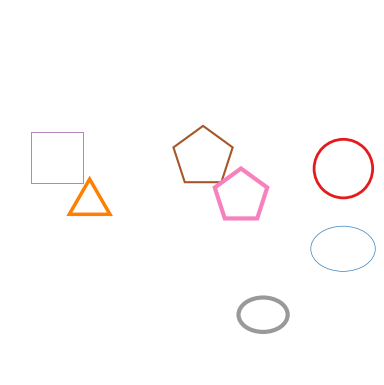[{"shape": "circle", "thickness": 2, "radius": 0.38, "center": [0.892, 0.562]}, {"shape": "oval", "thickness": 0.5, "radius": 0.42, "center": [0.891, 0.354]}, {"shape": "square", "thickness": 0.5, "radius": 0.33, "center": [0.148, 0.592]}, {"shape": "triangle", "thickness": 2.5, "radius": 0.3, "center": [0.233, 0.474]}, {"shape": "pentagon", "thickness": 1.5, "radius": 0.4, "center": [0.527, 0.592]}, {"shape": "pentagon", "thickness": 3, "radius": 0.36, "center": [0.626, 0.491]}, {"shape": "oval", "thickness": 3, "radius": 0.32, "center": [0.683, 0.183]}]